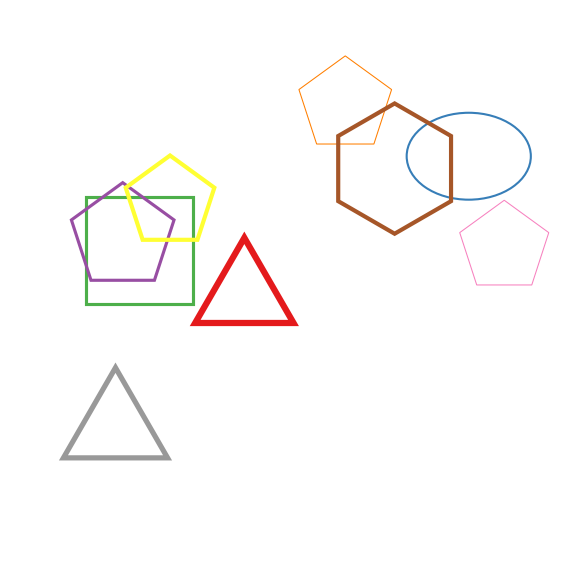[{"shape": "triangle", "thickness": 3, "radius": 0.49, "center": [0.423, 0.489]}, {"shape": "oval", "thickness": 1, "radius": 0.54, "center": [0.812, 0.729]}, {"shape": "square", "thickness": 1.5, "radius": 0.46, "center": [0.241, 0.565]}, {"shape": "pentagon", "thickness": 1.5, "radius": 0.47, "center": [0.212, 0.589]}, {"shape": "pentagon", "thickness": 0.5, "radius": 0.42, "center": [0.598, 0.818]}, {"shape": "pentagon", "thickness": 2, "radius": 0.4, "center": [0.294, 0.649]}, {"shape": "hexagon", "thickness": 2, "radius": 0.56, "center": [0.683, 0.707]}, {"shape": "pentagon", "thickness": 0.5, "radius": 0.41, "center": [0.873, 0.571]}, {"shape": "triangle", "thickness": 2.5, "radius": 0.52, "center": [0.2, 0.258]}]